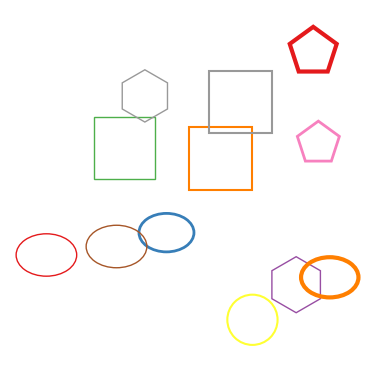[{"shape": "pentagon", "thickness": 3, "radius": 0.32, "center": [0.814, 0.866]}, {"shape": "oval", "thickness": 1, "radius": 0.39, "center": [0.121, 0.338]}, {"shape": "oval", "thickness": 2, "radius": 0.36, "center": [0.432, 0.396]}, {"shape": "square", "thickness": 1, "radius": 0.4, "center": [0.324, 0.616]}, {"shape": "hexagon", "thickness": 1, "radius": 0.36, "center": [0.769, 0.26]}, {"shape": "oval", "thickness": 3, "radius": 0.37, "center": [0.857, 0.28]}, {"shape": "square", "thickness": 1.5, "radius": 0.41, "center": [0.573, 0.589]}, {"shape": "circle", "thickness": 1.5, "radius": 0.33, "center": [0.656, 0.169]}, {"shape": "oval", "thickness": 1, "radius": 0.39, "center": [0.303, 0.36]}, {"shape": "pentagon", "thickness": 2, "radius": 0.29, "center": [0.827, 0.628]}, {"shape": "square", "thickness": 1.5, "radius": 0.41, "center": [0.625, 0.734]}, {"shape": "hexagon", "thickness": 1, "radius": 0.34, "center": [0.376, 0.751]}]